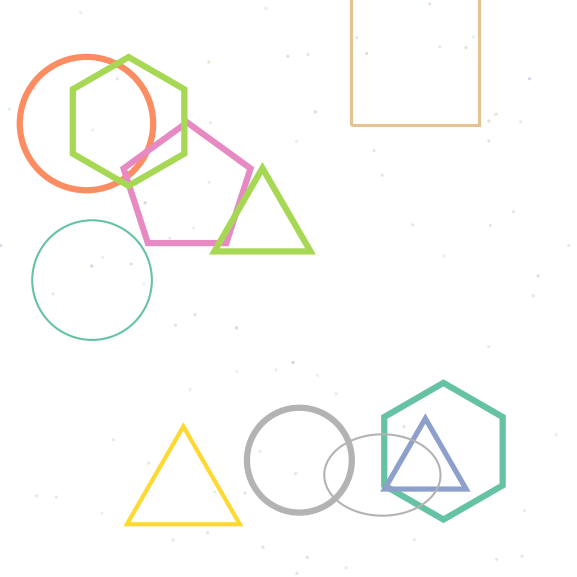[{"shape": "circle", "thickness": 1, "radius": 0.52, "center": [0.159, 0.514]}, {"shape": "hexagon", "thickness": 3, "radius": 0.59, "center": [0.768, 0.218]}, {"shape": "circle", "thickness": 3, "radius": 0.58, "center": [0.15, 0.785]}, {"shape": "triangle", "thickness": 2.5, "radius": 0.41, "center": [0.737, 0.193]}, {"shape": "pentagon", "thickness": 3, "radius": 0.58, "center": [0.324, 0.672]}, {"shape": "hexagon", "thickness": 3, "radius": 0.56, "center": [0.223, 0.789]}, {"shape": "triangle", "thickness": 3, "radius": 0.48, "center": [0.454, 0.612]}, {"shape": "triangle", "thickness": 2, "radius": 0.56, "center": [0.317, 0.148]}, {"shape": "square", "thickness": 1.5, "radius": 0.55, "center": [0.718, 0.894]}, {"shape": "oval", "thickness": 1, "radius": 0.5, "center": [0.662, 0.177]}, {"shape": "circle", "thickness": 3, "radius": 0.45, "center": [0.518, 0.202]}]